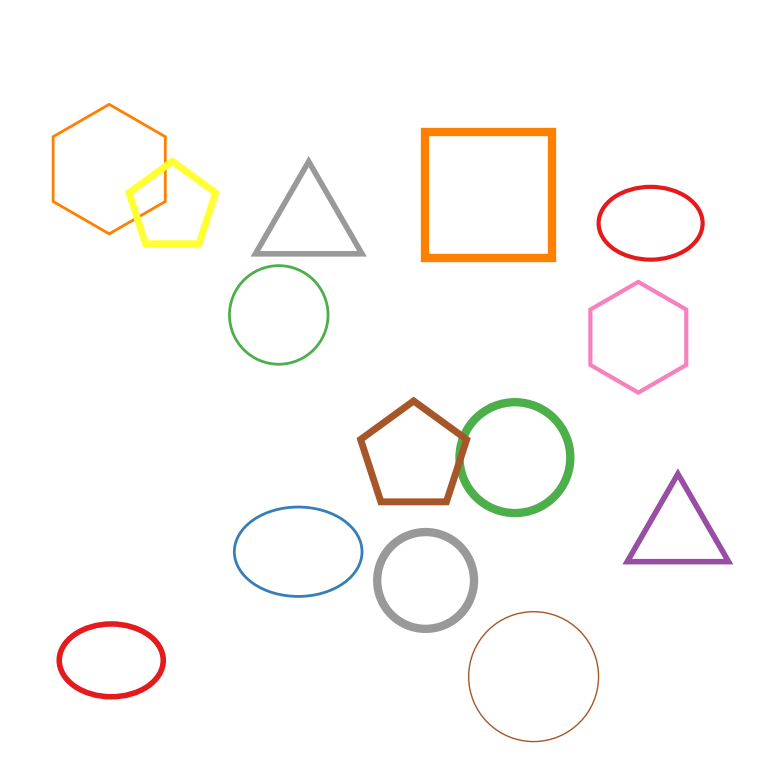[{"shape": "oval", "thickness": 1.5, "radius": 0.34, "center": [0.845, 0.71]}, {"shape": "oval", "thickness": 2, "radius": 0.34, "center": [0.144, 0.142]}, {"shape": "oval", "thickness": 1, "radius": 0.41, "center": [0.387, 0.283]}, {"shape": "circle", "thickness": 1, "radius": 0.32, "center": [0.362, 0.591]}, {"shape": "circle", "thickness": 3, "radius": 0.36, "center": [0.669, 0.406]}, {"shape": "triangle", "thickness": 2, "radius": 0.38, "center": [0.88, 0.309]}, {"shape": "square", "thickness": 3, "radius": 0.41, "center": [0.635, 0.747]}, {"shape": "hexagon", "thickness": 1, "radius": 0.42, "center": [0.142, 0.78]}, {"shape": "pentagon", "thickness": 2.5, "radius": 0.3, "center": [0.224, 0.731]}, {"shape": "pentagon", "thickness": 2.5, "radius": 0.36, "center": [0.537, 0.407]}, {"shape": "circle", "thickness": 0.5, "radius": 0.42, "center": [0.693, 0.121]}, {"shape": "hexagon", "thickness": 1.5, "radius": 0.36, "center": [0.829, 0.562]}, {"shape": "circle", "thickness": 3, "radius": 0.31, "center": [0.553, 0.246]}, {"shape": "triangle", "thickness": 2, "radius": 0.4, "center": [0.401, 0.71]}]